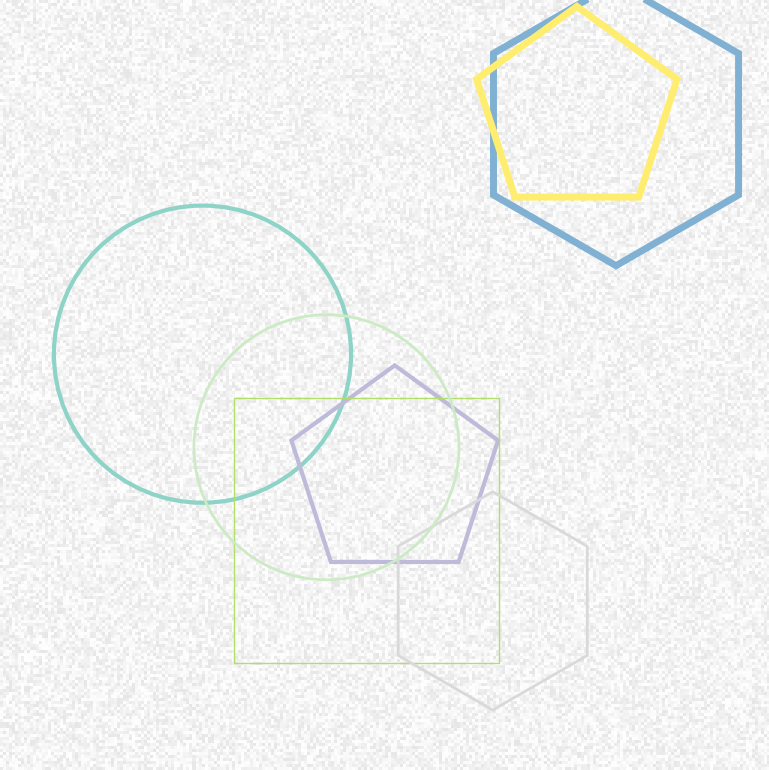[{"shape": "circle", "thickness": 1.5, "radius": 0.96, "center": [0.263, 0.54]}, {"shape": "pentagon", "thickness": 1.5, "radius": 0.71, "center": [0.513, 0.384]}, {"shape": "hexagon", "thickness": 2.5, "radius": 0.92, "center": [0.8, 0.839]}, {"shape": "square", "thickness": 0.5, "radius": 0.86, "center": [0.476, 0.311]}, {"shape": "hexagon", "thickness": 1, "radius": 0.71, "center": [0.64, 0.22]}, {"shape": "circle", "thickness": 1, "radius": 0.86, "center": [0.424, 0.419]}, {"shape": "pentagon", "thickness": 2.5, "radius": 0.68, "center": [0.749, 0.855]}]